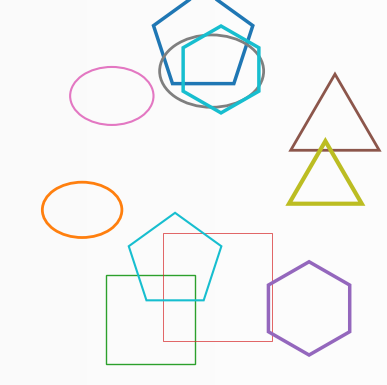[{"shape": "pentagon", "thickness": 2.5, "radius": 0.67, "center": [0.524, 0.892]}, {"shape": "oval", "thickness": 2, "radius": 0.51, "center": [0.212, 0.455]}, {"shape": "square", "thickness": 1, "radius": 0.58, "center": [0.388, 0.17]}, {"shape": "square", "thickness": 0.5, "radius": 0.7, "center": [0.561, 0.255]}, {"shape": "hexagon", "thickness": 2.5, "radius": 0.61, "center": [0.798, 0.199]}, {"shape": "triangle", "thickness": 2, "radius": 0.66, "center": [0.864, 0.676]}, {"shape": "oval", "thickness": 1.5, "radius": 0.54, "center": [0.289, 0.751]}, {"shape": "oval", "thickness": 2, "radius": 0.67, "center": [0.546, 0.815]}, {"shape": "triangle", "thickness": 3, "radius": 0.54, "center": [0.84, 0.525]}, {"shape": "hexagon", "thickness": 2.5, "radius": 0.56, "center": [0.57, 0.82]}, {"shape": "pentagon", "thickness": 1.5, "radius": 0.63, "center": [0.452, 0.322]}]